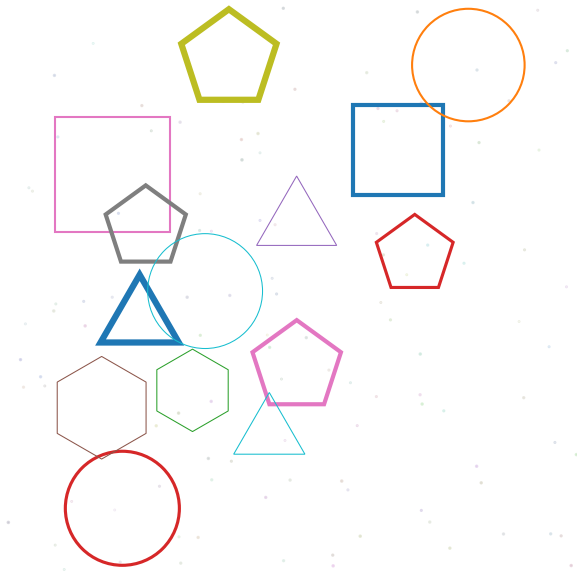[{"shape": "triangle", "thickness": 3, "radius": 0.39, "center": [0.242, 0.445]}, {"shape": "square", "thickness": 2, "radius": 0.39, "center": [0.689, 0.739]}, {"shape": "circle", "thickness": 1, "radius": 0.49, "center": [0.811, 0.886]}, {"shape": "hexagon", "thickness": 0.5, "radius": 0.36, "center": [0.333, 0.323]}, {"shape": "circle", "thickness": 1.5, "radius": 0.49, "center": [0.212, 0.119]}, {"shape": "pentagon", "thickness": 1.5, "radius": 0.35, "center": [0.718, 0.558]}, {"shape": "triangle", "thickness": 0.5, "radius": 0.4, "center": [0.514, 0.614]}, {"shape": "hexagon", "thickness": 0.5, "radius": 0.44, "center": [0.176, 0.293]}, {"shape": "pentagon", "thickness": 2, "radius": 0.4, "center": [0.514, 0.364]}, {"shape": "square", "thickness": 1, "radius": 0.5, "center": [0.195, 0.698]}, {"shape": "pentagon", "thickness": 2, "radius": 0.36, "center": [0.252, 0.605]}, {"shape": "pentagon", "thickness": 3, "radius": 0.43, "center": [0.396, 0.896]}, {"shape": "circle", "thickness": 0.5, "radius": 0.5, "center": [0.355, 0.495]}, {"shape": "triangle", "thickness": 0.5, "radius": 0.36, "center": [0.466, 0.248]}]